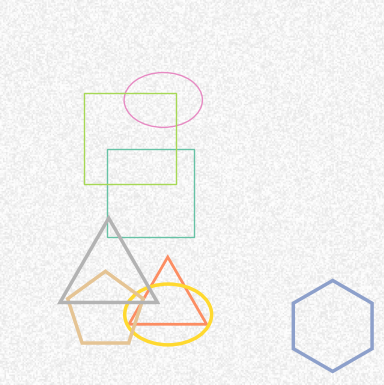[{"shape": "square", "thickness": 1, "radius": 0.57, "center": [0.391, 0.499]}, {"shape": "triangle", "thickness": 2, "radius": 0.58, "center": [0.436, 0.216]}, {"shape": "hexagon", "thickness": 2.5, "radius": 0.59, "center": [0.864, 0.153]}, {"shape": "oval", "thickness": 1, "radius": 0.51, "center": [0.424, 0.74]}, {"shape": "square", "thickness": 1, "radius": 0.59, "center": [0.338, 0.64]}, {"shape": "oval", "thickness": 2.5, "radius": 0.56, "center": [0.437, 0.183]}, {"shape": "pentagon", "thickness": 2.5, "radius": 0.51, "center": [0.274, 0.192]}, {"shape": "triangle", "thickness": 2.5, "radius": 0.73, "center": [0.282, 0.287]}]